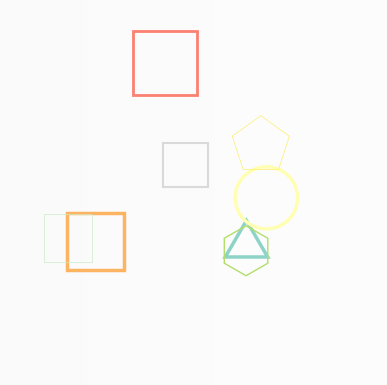[{"shape": "triangle", "thickness": 2.5, "radius": 0.32, "center": [0.636, 0.364]}, {"shape": "circle", "thickness": 2.5, "radius": 0.4, "center": [0.687, 0.486]}, {"shape": "square", "thickness": 2, "radius": 0.41, "center": [0.426, 0.836]}, {"shape": "square", "thickness": 2.5, "radius": 0.37, "center": [0.247, 0.374]}, {"shape": "hexagon", "thickness": 1, "radius": 0.32, "center": [0.635, 0.349]}, {"shape": "square", "thickness": 1.5, "radius": 0.29, "center": [0.479, 0.57]}, {"shape": "square", "thickness": 0.5, "radius": 0.31, "center": [0.175, 0.381]}, {"shape": "pentagon", "thickness": 0.5, "radius": 0.39, "center": [0.673, 0.622]}]